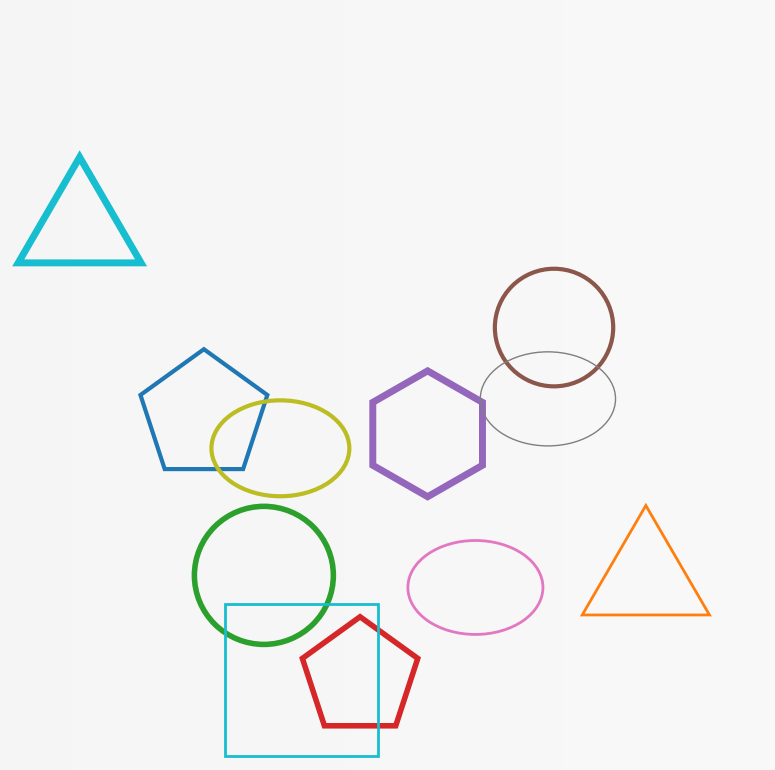[{"shape": "pentagon", "thickness": 1.5, "radius": 0.43, "center": [0.263, 0.46]}, {"shape": "triangle", "thickness": 1, "radius": 0.47, "center": [0.833, 0.249]}, {"shape": "circle", "thickness": 2, "radius": 0.45, "center": [0.34, 0.253]}, {"shape": "pentagon", "thickness": 2, "radius": 0.39, "center": [0.465, 0.121]}, {"shape": "hexagon", "thickness": 2.5, "radius": 0.41, "center": [0.552, 0.437]}, {"shape": "circle", "thickness": 1.5, "radius": 0.38, "center": [0.715, 0.575]}, {"shape": "oval", "thickness": 1, "radius": 0.44, "center": [0.613, 0.237]}, {"shape": "oval", "thickness": 0.5, "radius": 0.44, "center": [0.707, 0.482]}, {"shape": "oval", "thickness": 1.5, "radius": 0.44, "center": [0.362, 0.418]}, {"shape": "triangle", "thickness": 2.5, "radius": 0.46, "center": [0.103, 0.704]}, {"shape": "square", "thickness": 1, "radius": 0.5, "center": [0.389, 0.117]}]